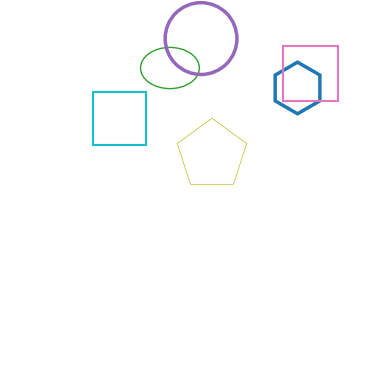[{"shape": "hexagon", "thickness": 2.5, "radius": 0.34, "center": [0.773, 0.771]}, {"shape": "oval", "thickness": 1, "radius": 0.38, "center": [0.441, 0.823]}, {"shape": "circle", "thickness": 2.5, "radius": 0.47, "center": [0.522, 0.9]}, {"shape": "square", "thickness": 1.5, "radius": 0.36, "center": [0.806, 0.808]}, {"shape": "pentagon", "thickness": 0.5, "radius": 0.47, "center": [0.551, 0.598]}, {"shape": "square", "thickness": 1.5, "radius": 0.35, "center": [0.311, 0.692]}]